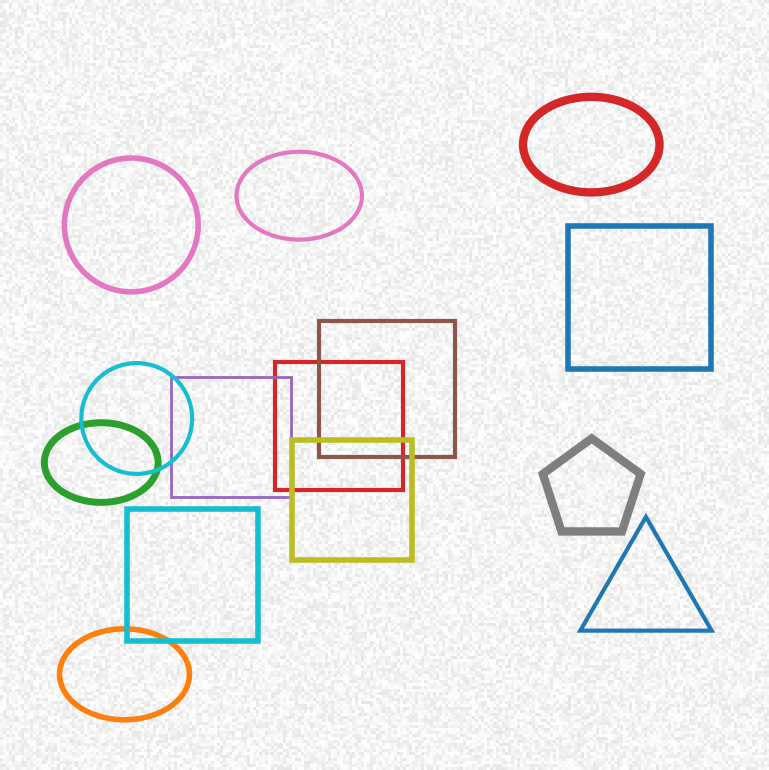[{"shape": "triangle", "thickness": 1.5, "radius": 0.49, "center": [0.839, 0.23]}, {"shape": "square", "thickness": 2, "radius": 0.46, "center": [0.831, 0.614]}, {"shape": "oval", "thickness": 2, "radius": 0.42, "center": [0.162, 0.124]}, {"shape": "oval", "thickness": 2.5, "radius": 0.37, "center": [0.131, 0.399]}, {"shape": "square", "thickness": 1.5, "radius": 0.42, "center": [0.44, 0.447]}, {"shape": "oval", "thickness": 3, "radius": 0.44, "center": [0.768, 0.812]}, {"shape": "square", "thickness": 1, "radius": 0.39, "center": [0.3, 0.432]}, {"shape": "square", "thickness": 1.5, "radius": 0.44, "center": [0.503, 0.494]}, {"shape": "oval", "thickness": 1.5, "radius": 0.41, "center": [0.389, 0.746]}, {"shape": "circle", "thickness": 2, "radius": 0.43, "center": [0.171, 0.708]}, {"shape": "pentagon", "thickness": 3, "radius": 0.33, "center": [0.768, 0.364]}, {"shape": "square", "thickness": 2, "radius": 0.39, "center": [0.457, 0.351]}, {"shape": "circle", "thickness": 1.5, "radius": 0.36, "center": [0.178, 0.457]}, {"shape": "square", "thickness": 2, "radius": 0.43, "center": [0.25, 0.253]}]